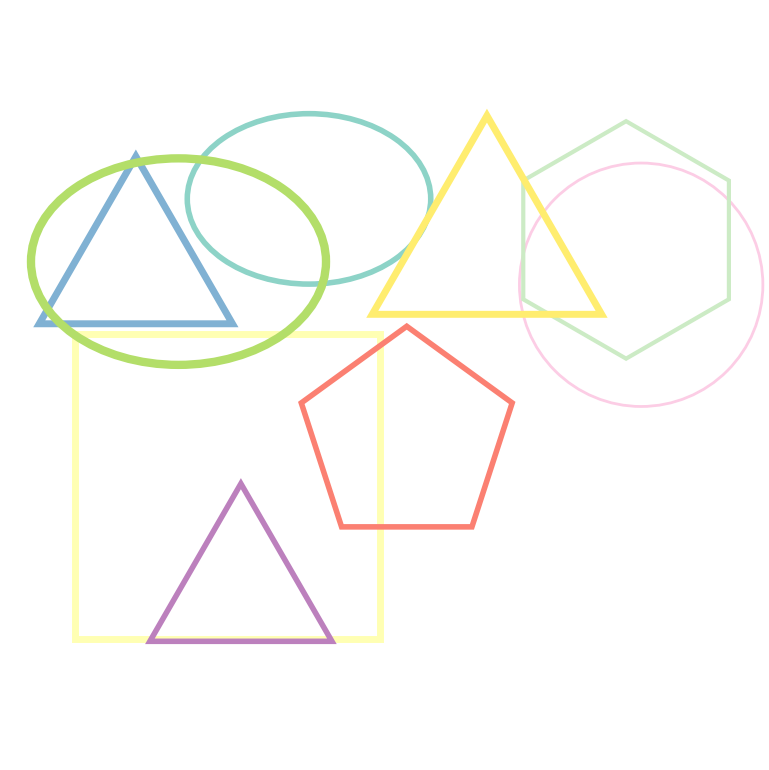[{"shape": "oval", "thickness": 2, "radius": 0.79, "center": [0.401, 0.742]}, {"shape": "square", "thickness": 2.5, "radius": 0.99, "center": [0.295, 0.368]}, {"shape": "pentagon", "thickness": 2, "radius": 0.72, "center": [0.528, 0.432]}, {"shape": "triangle", "thickness": 2.5, "radius": 0.72, "center": [0.176, 0.652]}, {"shape": "oval", "thickness": 3, "radius": 0.96, "center": [0.232, 0.66]}, {"shape": "circle", "thickness": 1, "radius": 0.79, "center": [0.833, 0.63]}, {"shape": "triangle", "thickness": 2, "radius": 0.68, "center": [0.313, 0.235]}, {"shape": "hexagon", "thickness": 1.5, "radius": 0.77, "center": [0.813, 0.688]}, {"shape": "triangle", "thickness": 2.5, "radius": 0.86, "center": [0.632, 0.678]}]